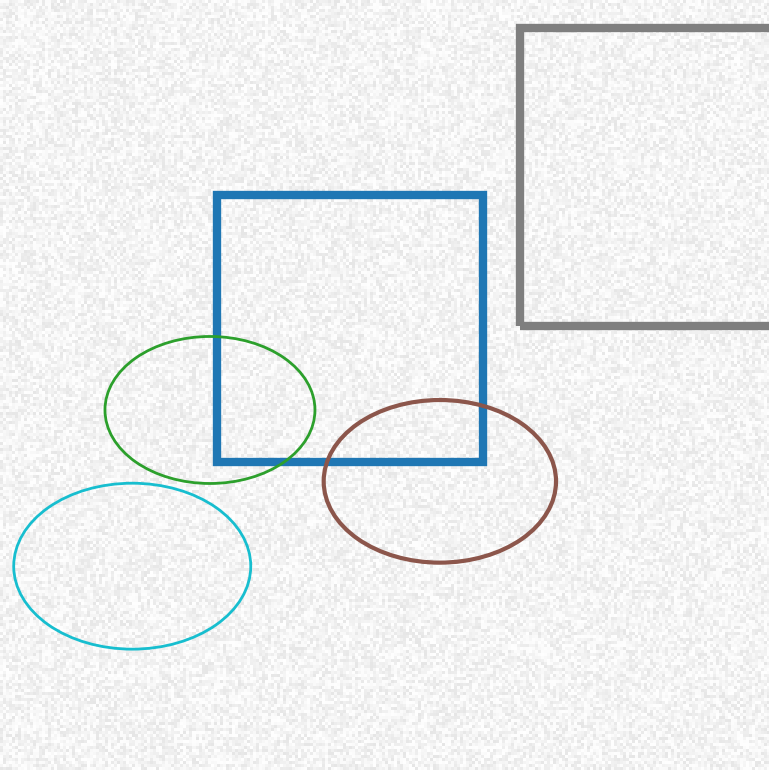[{"shape": "square", "thickness": 3, "radius": 0.86, "center": [0.454, 0.573]}, {"shape": "oval", "thickness": 1, "radius": 0.68, "center": [0.273, 0.468]}, {"shape": "oval", "thickness": 1.5, "radius": 0.75, "center": [0.571, 0.375]}, {"shape": "square", "thickness": 3, "radius": 0.97, "center": [0.869, 0.77]}, {"shape": "oval", "thickness": 1, "radius": 0.77, "center": [0.172, 0.265]}]